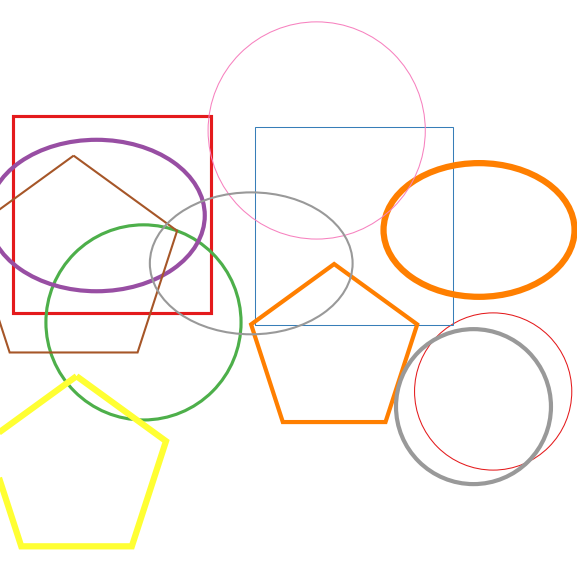[{"shape": "circle", "thickness": 0.5, "radius": 0.68, "center": [0.854, 0.321]}, {"shape": "square", "thickness": 1.5, "radius": 0.86, "center": [0.194, 0.628]}, {"shape": "square", "thickness": 0.5, "radius": 0.86, "center": [0.613, 0.608]}, {"shape": "circle", "thickness": 1.5, "radius": 0.84, "center": [0.248, 0.441]}, {"shape": "oval", "thickness": 2, "radius": 0.94, "center": [0.167, 0.626]}, {"shape": "oval", "thickness": 3, "radius": 0.83, "center": [0.83, 0.601]}, {"shape": "pentagon", "thickness": 2, "radius": 0.76, "center": [0.579, 0.391]}, {"shape": "pentagon", "thickness": 3, "radius": 0.81, "center": [0.133, 0.185]}, {"shape": "pentagon", "thickness": 1, "radius": 0.94, "center": [0.127, 0.541]}, {"shape": "circle", "thickness": 0.5, "radius": 0.94, "center": [0.548, 0.773]}, {"shape": "circle", "thickness": 2, "radius": 0.67, "center": [0.82, 0.295]}, {"shape": "oval", "thickness": 1, "radius": 0.88, "center": [0.435, 0.543]}]